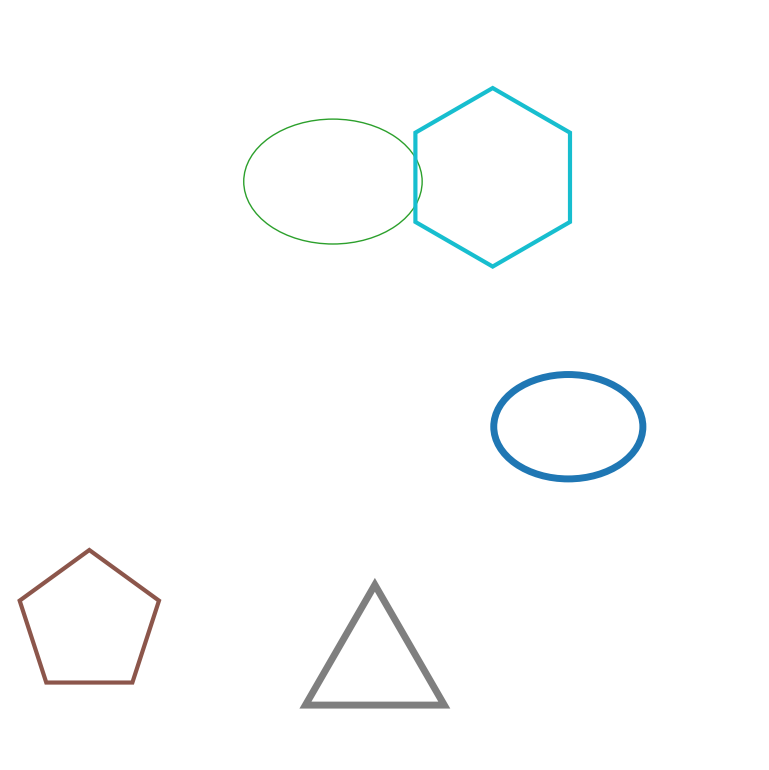[{"shape": "oval", "thickness": 2.5, "radius": 0.48, "center": [0.738, 0.446]}, {"shape": "oval", "thickness": 0.5, "radius": 0.58, "center": [0.432, 0.764]}, {"shape": "pentagon", "thickness": 1.5, "radius": 0.48, "center": [0.116, 0.191]}, {"shape": "triangle", "thickness": 2.5, "radius": 0.52, "center": [0.487, 0.136]}, {"shape": "hexagon", "thickness": 1.5, "radius": 0.58, "center": [0.64, 0.77]}]